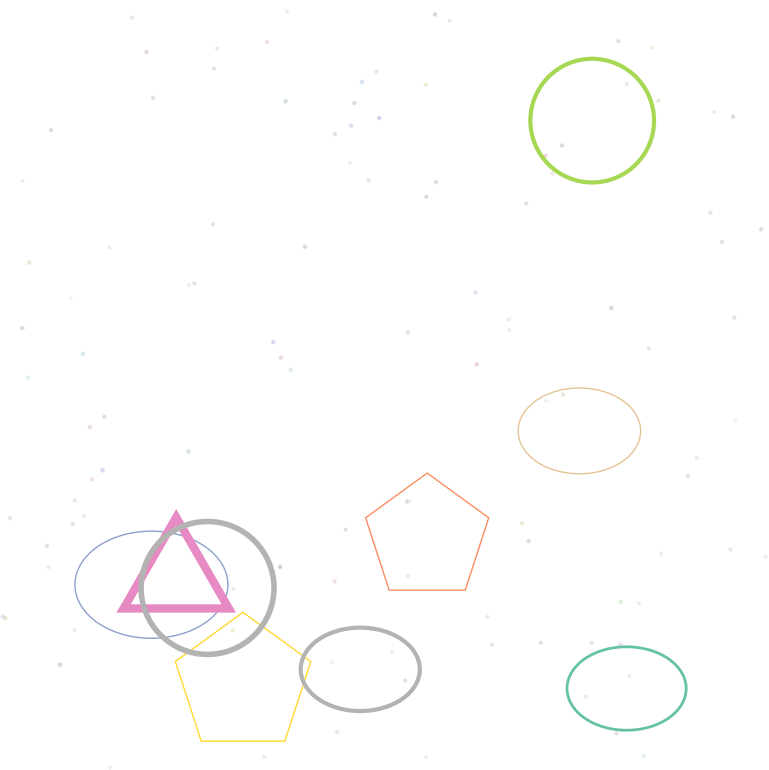[{"shape": "oval", "thickness": 1, "radius": 0.39, "center": [0.814, 0.106]}, {"shape": "pentagon", "thickness": 0.5, "radius": 0.42, "center": [0.555, 0.302]}, {"shape": "oval", "thickness": 0.5, "radius": 0.5, "center": [0.197, 0.241]}, {"shape": "triangle", "thickness": 3, "radius": 0.39, "center": [0.229, 0.249]}, {"shape": "circle", "thickness": 1.5, "radius": 0.4, "center": [0.769, 0.843]}, {"shape": "pentagon", "thickness": 0.5, "radius": 0.46, "center": [0.316, 0.112]}, {"shape": "oval", "thickness": 0.5, "radius": 0.4, "center": [0.752, 0.44]}, {"shape": "circle", "thickness": 2, "radius": 0.43, "center": [0.27, 0.236]}, {"shape": "oval", "thickness": 1.5, "radius": 0.39, "center": [0.468, 0.131]}]